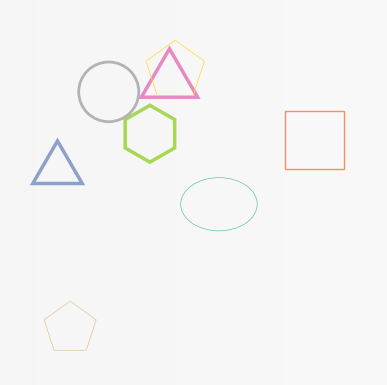[{"shape": "oval", "thickness": 0.5, "radius": 0.49, "center": [0.565, 0.47]}, {"shape": "square", "thickness": 1, "radius": 0.38, "center": [0.811, 0.636]}, {"shape": "triangle", "thickness": 2.5, "radius": 0.37, "center": [0.148, 0.56]}, {"shape": "triangle", "thickness": 2.5, "radius": 0.42, "center": [0.437, 0.789]}, {"shape": "hexagon", "thickness": 2.5, "radius": 0.37, "center": [0.387, 0.653]}, {"shape": "pentagon", "thickness": 0.5, "radius": 0.4, "center": [0.452, 0.816]}, {"shape": "pentagon", "thickness": 0.5, "radius": 0.35, "center": [0.181, 0.147]}, {"shape": "circle", "thickness": 2, "radius": 0.39, "center": [0.281, 0.761]}]